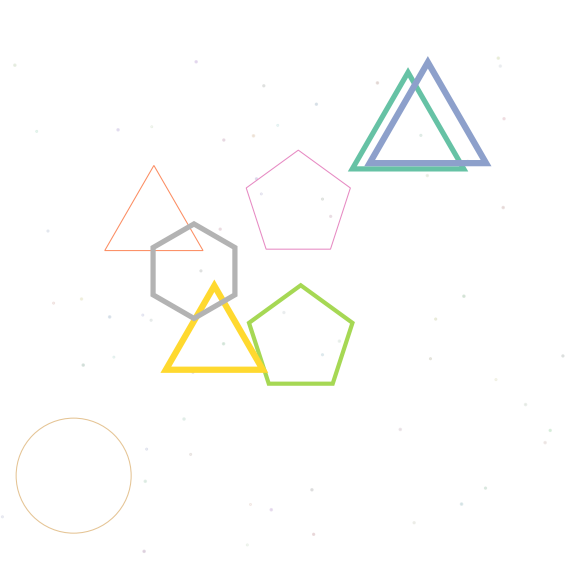[{"shape": "triangle", "thickness": 2.5, "radius": 0.56, "center": [0.707, 0.762]}, {"shape": "triangle", "thickness": 0.5, "radius": 0.49, "center": [0.266, 0.614]}, {"shape": "triangle", "thickness": 3, "radius": 0.58, "center": [0.741, 0.775]}, {"shape": "pentagon", "thickness": 0.5, "radius": 0.47, "center": [0.517, 0.644]}, {"shape": "pentagon", "thickness": 2, "radius": 0.47, "center": [0.521, 0.411]}, {"shape": "triangle", "thickness": 3, "radius": 0.48, "center": [0.371, 0.407]}, {"shape": "circle", "thickness": 0.5, "radius": 0.5, "center": [0.128, 0.175]}, {"shape": "hexagon", "thickness": 2.5, "radius": 0.41, "center": [0.336, 0.53]}]